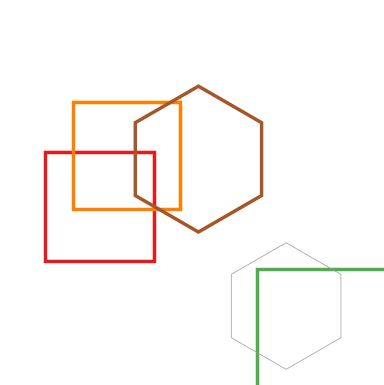[{"shape": "square", "thickness": 2.5, "radius": 0.71, "center": [0.259, 0.463]}, {"shape": "square", "thickness": 2.5, "radius": 0.93, "center": [0.853, 0.117]}, {"shape": "square", "thickness": 2.5, "radius": 0.69, "center": [0.329, 0.595]}, {"shape": "hexagon", "thickness": 2.5, "radius": 0.95, "center": [0.515, 0.587]}, {"shape": "hexagon", "thickness": 0.5, "radius": 0.82, "center": [0.743, 0.205]}]